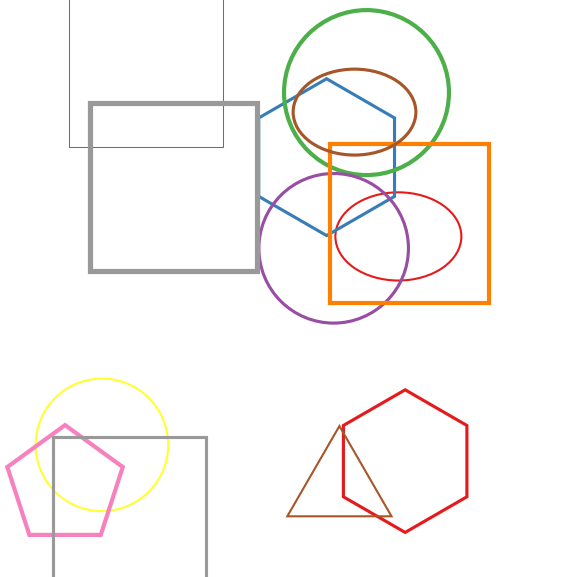[{"shape": "hexagon", "thickness": 1.5, "radius": 0.62, "center": [0.702, 0.201]}, {"shape": "oval", "thickness": 1, "radius": 0.55, "center": [0.69, 0.59]}, {"shape": "hexagon", "thickness": 1.5, "radius": 0.68, "center": [0.566, 0.727]}, {"shape": "circle", "thickness": 2, "radius": 0.71, "center": [0.635, 0.839]}, {"shape": "square", "thickness": 0.5, "radius": 0.67, "center": [0.253, 0.879]}, {"shape": "circle", "thickness": 1.5, "radius": 0.65, "center": [0.578, 0.569]}, {"shape": "square", "thickness": 2, "radius": 0.69, "center": [0.71, 0.612]}, {"shape": "circle", "thickness": 1, "radius": 0.57, "center": [0.177, 0.229]}, {"shape": "triangle", "thickness": 1, "radius": 0.52, "center": [0.588, 0.157]}, {"shape": "oval", "thickness": 1.5, "radius": 0.53, "center": [0.614, 0.805]}, {"shape": "pentagon", "thickness": 2, "radius": 0.53, "center": [0.113, 0.158]}, {"shape": "square", "thickness": 2.5, "radius": 0.72, "center": [0.3, 0.675]}, {"shape": "square", "thickness": 1.5, "radius": 0.66, "center": [0.224, 0.11]}]